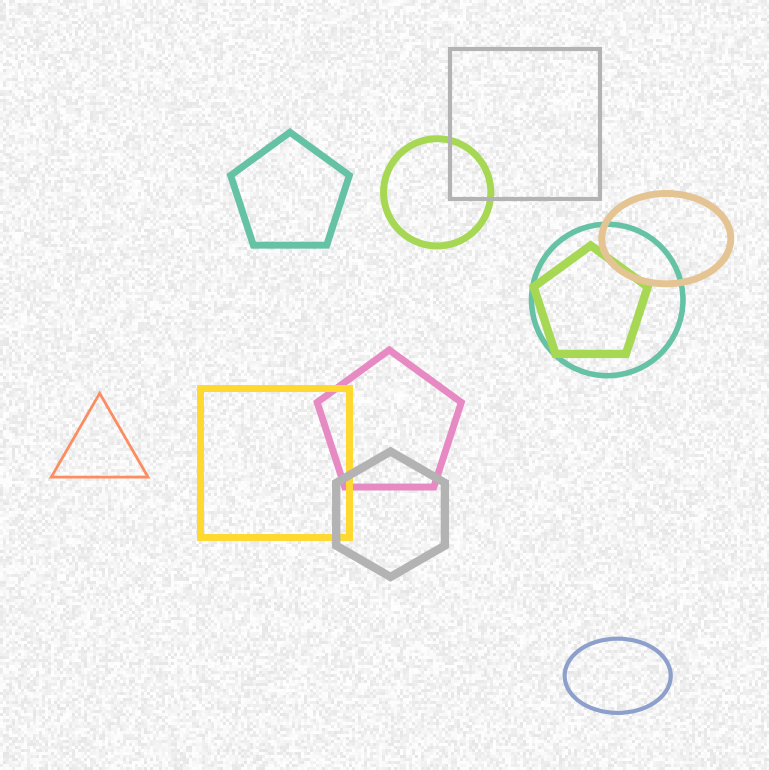[{"shape": "pentagon", "thickness": 2.5, "radius": 0.41, "center": [0.377, 0.747]}, {"shape": "circle", "thickness": 2, "radius": 0.49, "center": [0.789, 0.61]}, {"shape": "triangle", "thickness": 1, "radius": 0.36, "center": [0.129, 0.417]}, {"shape": "oval", "thickness": 1.5, "radius": 0.34, "center": [0.802, 0.122]}, {"shape": "pentagon", "thickness": 2.5, "radius": 0.49, "center": [0.506, 0.447]}, {"shape": "pentagon", "thickness": 3, "radius": 0.39, "center": [0.767, 0.603]}, {"shape": "circle", "thickness": 2.5, "radius": 0.35, "center": [0.568, 0.75]}, {"shape": "square", "thickness": 2.5, "radius": 0.48, "center": [0.357, 0.399]}, {"shape": "oval", "thickness": 2.5, "radius": 0.42, "center": [0.865, 0.69]}, {"shape": "square", "thickness": 1.5, "radius": 0.49, "center": [0.682, 0.84]}, {"shape": "hexagon", "thickness": 3, "radius": 0.41, "center": [0.507, 0.332]}]